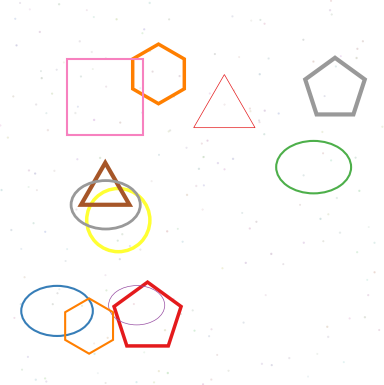[{"shape": "pentagon", "thickness": 2.5, "radius": 0.46, "center": [0.383, 0.176]}, {"shape": "triangle", "thickness": 0.5, "radius": 0.46, "center": [0.583, 0.714]}, {"shape": "oval", "thickness": 1.5, "radius": 0.46, "center": [0.148, 0.192]}, {"shape": "oval", "thickness": 1.5, "radius": 0.49, "center": [0.815, 0.566]}, {"shape": "oval", "thickness": 0.5, "radius": 0.36, "center": [0.355, 0.207]}, {"shape": "hexagon", "thickness": 2.5, "radius": 0.39, "center": [0.412, 0.808]}, {"shape": "hexagon", "thickness": 1.5, "radius": 0.36, "center": [0.231, 0.153]}, {"shape": "circle", "thickness": 2.5, "radius": 0.41, "center": [0.307, 0.428]}, {"shape": "triangle", "thickness": 3, "radius": 0.36, "center": [0.273, 0.504]}, {"shape": "square", "thickness": 1.5, "radius": 0.49, "center": [0.273, 0.747]}, {"shape": "pentagon", "thickness": 3, "radius": 0.41, "center": [0.87, 0.769]}, {"shape": "oval", "thickness": 2, "radius": 0.45, "center": [0.274, 0.468]}]